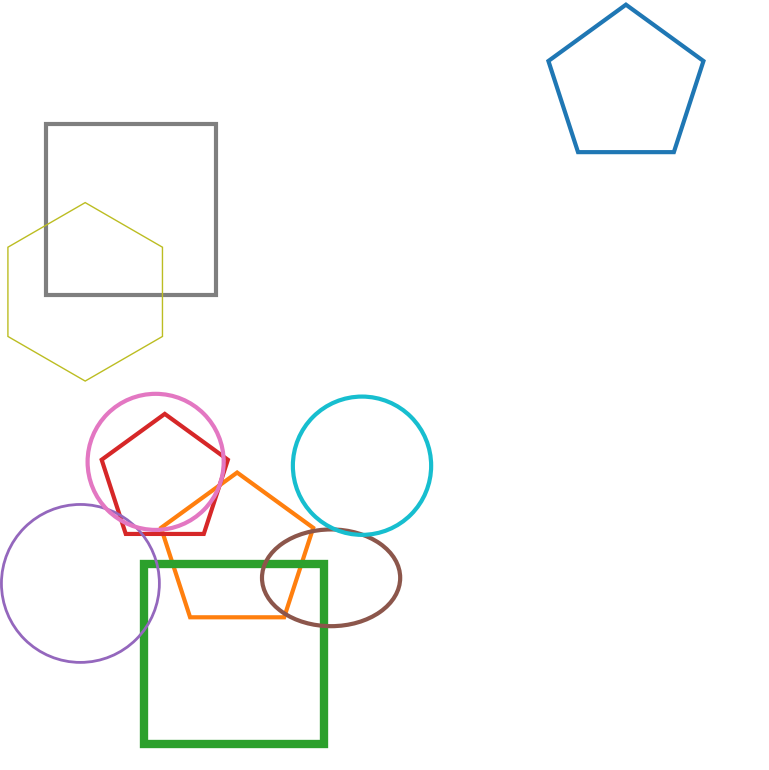[{"shape": "pentagon", "thickness": 1.5, "radius": 0.53, "center": [0.813, 0.888]}, {"shape": "pentagon", "thickness": 1.5, "radius": 0.52, "center": [0.308, 0.282]}, {"shape": "square", "thickness": 3, "radius": 0.58, "center": [0.304, 0.151]}, {"shape": "pentagon", "thickness": 1.5, "radius": 0.43, "center": [0.214, 0.376]}, {"shape": "circle", "thickness": 1, "radius": 0.51, "center": [0.104, 0.242]}, {"shape": "oval", "thickness": 1.5, "radius": 0.45, "center": [0.43, 0.25]}, {"shape": "circle", "thickness": 1.5, "radius": 0.44, "center": [0.202, 0.4]}, {"shape": "square", "thickness": 1.5, "radius": 0.55, "center": [0.17, 0.728]}, {"shape": "hexagon", "thickness": 0.5, "radius": 0.58, "center": [0.111, 0.621]}, {"shape": "circle", "thickness": 1.5, "radius": 0.45, "center": [0.47, 0.395]}]